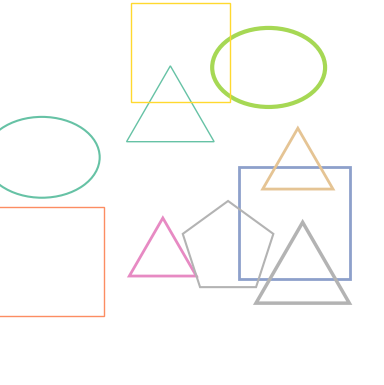[{"shape": "oval", "thickness": 1.5, "radius": 0.75, "center": [0.109, 0.591]}, {"shape": "triangle", "thickness": 1, "radius": 0.66, "center": [0.442, 0.698]}, {"shape": "square", "thickness": 1, "radius": 0.7, "center": [0.13, 0.321]}, {"shape": "square", "thickness": 2, "radius": 0.72, "center": [0.766, 0.421]}, {"shape": "triangle", "thickness": 2, "radius": 0.5, "center": [0.423, 0.333]}, {"shape": "oval", "thickness": 3, "radius": 0.73, "center": [0.698, 0.825]}, {"shape": "square", "thickness": 1, "radius": 0.64, "center": [0.468, 0.864]}, {"shape": "triangle", "thickness": 2, "radius": 0.53, "center": [0.774, 0.562]}, {"shape": "pentagon", "thickness": 1.5, "radius": 0.62, "center": [0.592, 0.354]}, {"shape": "triangle", "thickness": 2.5, "radius": 0.7, "center": [0.786, 0.283]}]